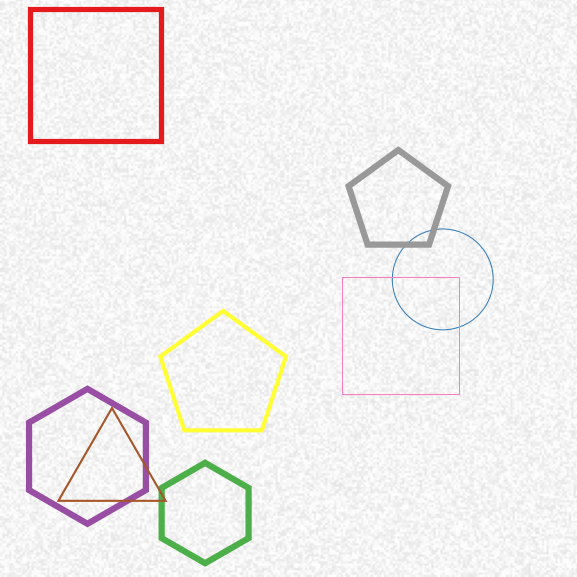[{"shape": "square", "thickness": 2.5, "radius": 0.57, "center": [0.165, 0.869]}, {"shape": "circle", "thickness": 0.5, "radius": 0.44, "center": [0.767, 0.515]}, {"shape": "hexagon", "thickness": 3, "radius": 0.43, "center": [0.355, 0.111]}, {"shape": "hexagon", "thickness": 3, "radius": 0.58, "center": [0.151, 0.209]}, {"shape": "pentagon", "thickness": 2, "radius": 0.57, "center": [0.386, 0.346]}, {"shape": "triangle", "thickness": 1, "radius": 0.54, "center": [0.194, 0.185]}, {"shape": "square", "thickness": 0.5, "radius": 0.51, "center": [0.693, 0.419]}, {"shape": "pentagon", "thickness": 3, "radius": 0.45, "center": [0.69, 0.649]}]